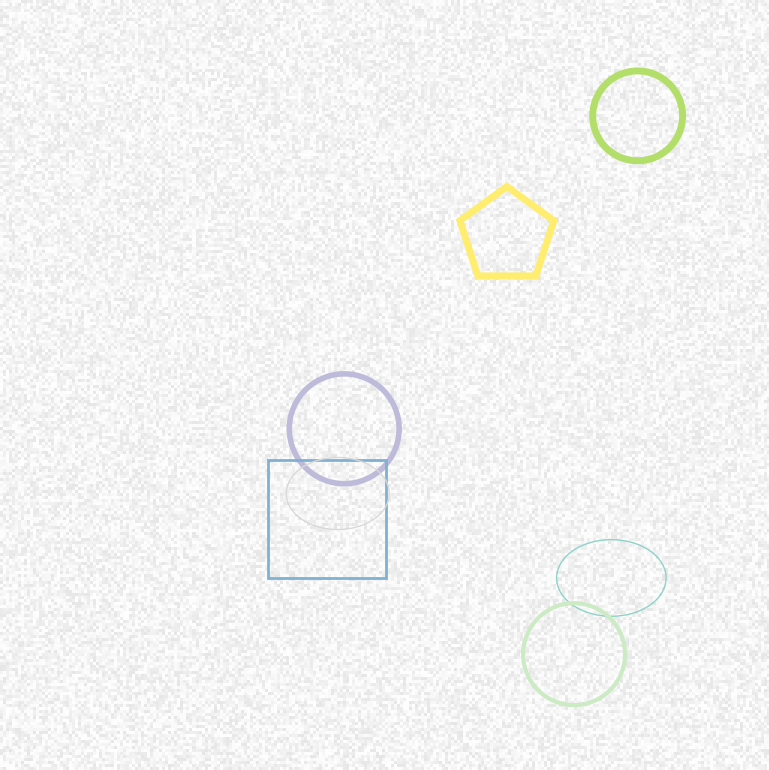[{"shape": "oval", "thickness": 0.5, "radius": 0.36, "center": [0.794, 0.249]}, {"shape": "circle", "thickness": 2, "radius": 0.36, "center": [0.447, 0.443]}, {"shape": "square", "thickness": 1, "radius": 0.38, "center": [0.425, 0.326]}, {"shape": "circle", "thickness": 2.5, "radius": 0.29, "center": [0.828, 0.85]}, {"shape": "oval", "thickness": 0.5, "radius": 0.33, "center": [0.439, 0.359]}, {"shape": "circle", "thickness": 1.5, "radius": 0.33, "center": [0.746, 0.15]}, {"shape": "pentagon", "thickness": 2.5, "radius": 0.32, "center": [0.658, 0.694]}]